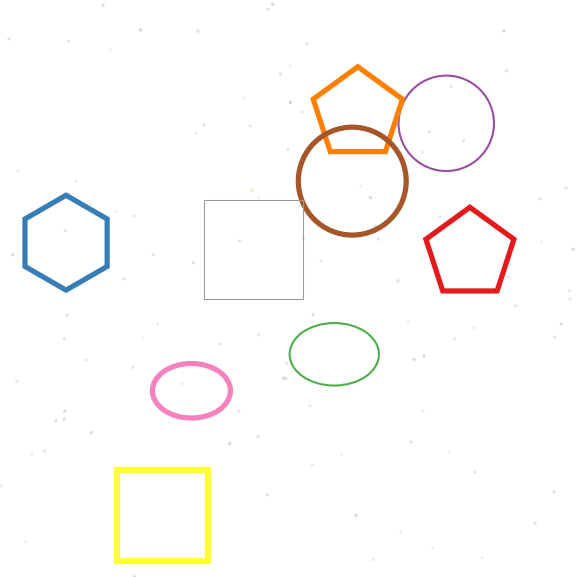[{"shape": "pentagon", "thickness": 2.5, "radius": 0.4, "center": [0.814, 0.56]}, {"shape": "hexagon", "thickness": 2.5, "radius": 0.41, "center": [0.114, 0.579]}, {"shape": "oval", "thickness": 1, "radius": 0.39, "center": [0.579, 0.386]}, {"shape": "circle", "thickness": 1, "radius": 0.41, "center": [0.773, 0.786]}, {"shape": "pentagon", "thickness": 2.5, "radius": 0.41, "center": [0.62, 0.802]}, {"shape": "square", "thickness": 3, "radius": 0.39, "center": [0.282, 0.107]}, {"shape": "circle", "thickness": 2.5, "radius": 0.47, "center": [0.61, 0.686]}, {"shape": "oval", "thickness": 2.5, "radius": 0.34, "center": [0.331, 0.322]}, {"shape": "square", "thickness": 0.5, "radius": 0.43, "center": [0.439, 0.567]}]